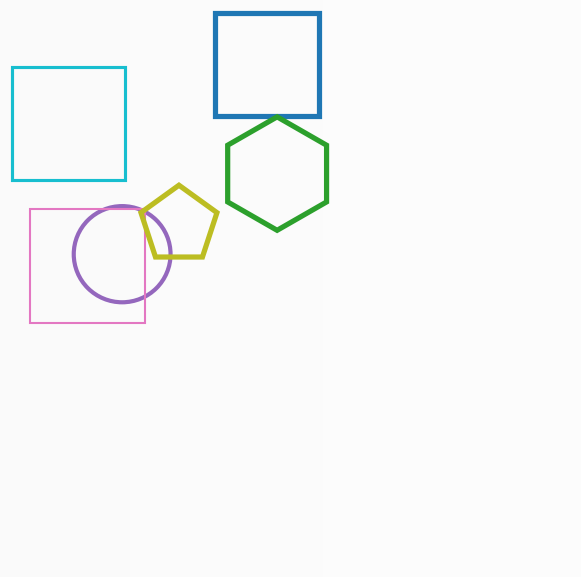[{"shape": "square", "thickness": 2.5, "radius": 0.45, "center": [0.46, 0.887]}, {"shape": "hexagon", "thickness": 2.5, "radius": 0.49, "center": [0.477, 0.699]}, {"shape": "circle", "thickness": 2, "radius": 0.42, "center": [0.21, 0.559]}, {"shape": "square", "thickness": 1, "radius": 0.49, "center": [0.151, 0.539]}, {"shape": "pentagon", "thickness": 2.5, "radius": 0.34, "center": [0.308, 0.61]}, {"shape": "square", "thickness": 1.5, "radius": 0.49, "center": [0.118, 0.785]}]